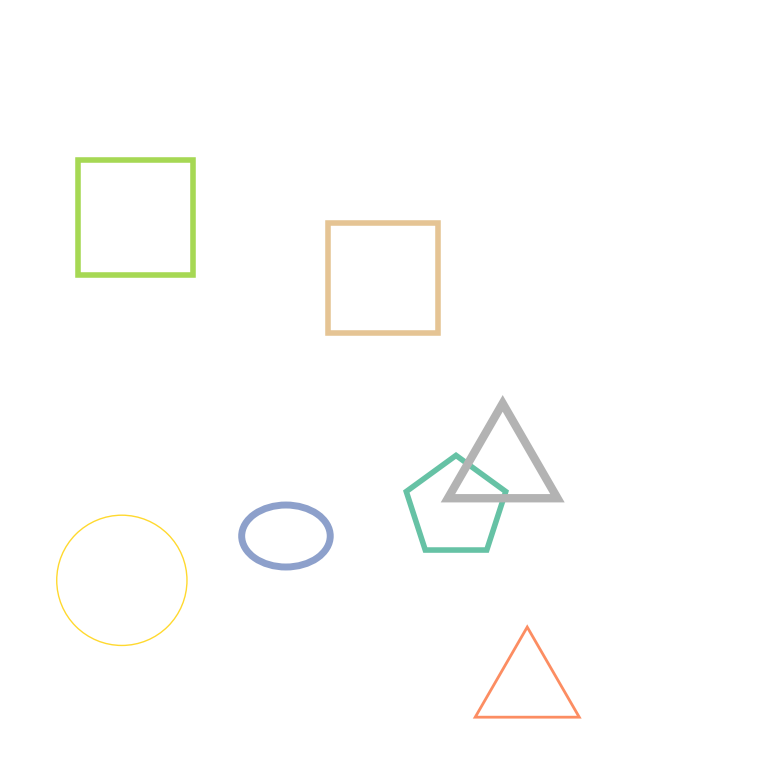[{"shape": "pentagon", "thickness": 2, "radius": 0.34, "center": [0.592, 0.341]}, {"shape": "triangle", "thickness": 1, "radius": 0.39, "center": [0.685, 0.108]}, {"shape": "oval", "thickness": 2.5, "radius": 0.29, "center": [0.371, 0.304]}, {"shape": "square", "thickness": 2, "radius": 0.37, "center": [0.176, 0.717]}, {"shape": "circle", "thickness": 0.5, "radius": 0.42, "center": [0.158, 0.246]}, {"shape": "square", "thickness": 2, "radius": 0.36, "center": [0.497, 0.639]}, {"shape": "triangle", "thickness": 3, "radius": 0.41, "center": [0.653, 0.394]}]